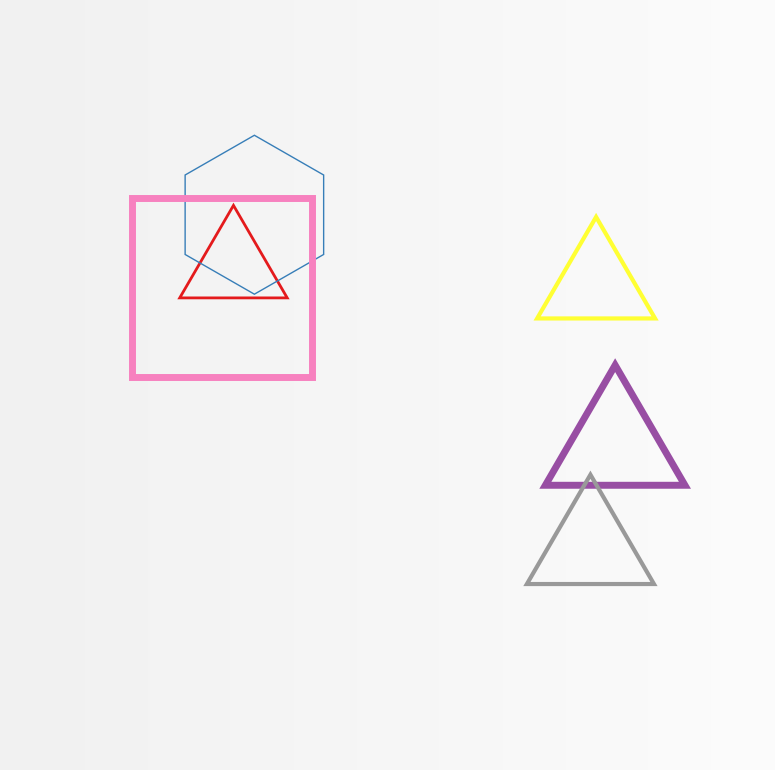[{"shape": "triangle", "thickness": 1, "radius": 0.4, "center": [0.301, 0.653]}, {"shape": "hexagon", "thickness": 0.5, "radius": 0.52, "center": [0.328, 0.721]}, {"shape": "triangle", "thickness": 2.5, "radius": 0.52, "center": [0.794, 0.422]}, {"shape": "triangle", "thickness": 1.5, "radius": 0.44, "center": [0.769, 0.63]}, {"shape": "square", "thickness": 2.5, "radius": 0.58, "center": [0.286, 0.627]}, {"shape": "triangle", "thickness": 1.5, "radius": 0.47, "center": [0.762, 0.289]}]